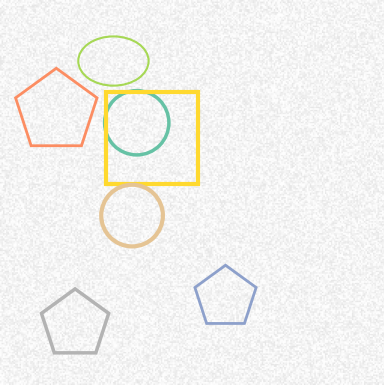[{"shape": "circle", "thickness": 2.5, "radius": 0.42, "center": [0.355, 0.681]}, {"shape": "pentagon", "thickness": 2, "radius": 0.56, "center": [0.146, 0.711]}, {"shape": "pentagon", "thickness": 2, "radius": 0.42, "center": [0.586, 0.227]}, {"shape": "oval", "thickness": 1.5, "radius": 0.46, "center": [0.295, 0.841]}, {"shape": "square", "thickness": 3, "radius": 0.59, "center": [0.395, 0.642]}, {"shape": "circle", "thickness": 3, "radius": 0.4, "center": [0.343, 0.44]}, {"shape": "pentagon", "thickness": 2.5, "radius": 0.46, "center": [0.195, 0.158]}]